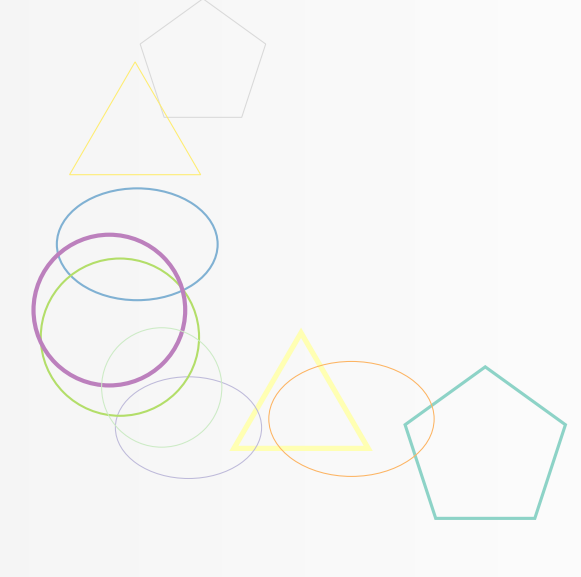[{"shape": "pentagon", "thickness": 1.5, "radius": 0.73, "center": [0.835, 0.219]}, {"shape": "triangle", "thickness": 2.5, "radius": 0.67, "center": [0.518, 0.289]}, {"shape": "oval", "thickness": 0.5, "radius": 0.63, "center": [0.324, 0.259]}, {"shape": "oval", "thickness": 1, "radius": 0.69, "center": [0.236, 0.576]}, {"shape": "oval", "thickness": 0.5, "radius": 0.71, "center": [0.605, 0.274]}, {"shape": "circle", "thickness": 1, "radius": 0.68, "center": [0.206, 0.415]}, {"shape": "pentagon", "thickness": 0.5, "radius": 0.57, "center": [0.349, 0.888]}, {"shape": "circle", "thickness": 2, "radius": 0.65, "center": [0.188, 0.462]}, {"shape": "circle", "thickness": 0.5, "radius": 0.52, "center": [0.278, 0.328]}, {"shape": "triangle", "thickness": 0.5, "radius": 0.65, "center": [0.232, 0.762]}]